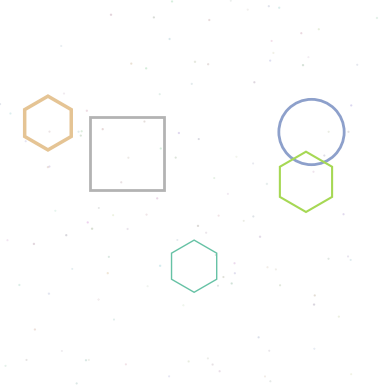[{"shape": "hexagon", "thickness": 1, "radius": 0.34, "center": [0.504, 0.309]}, {"shape": "circle", "thickness": 2, "radius": 0.42, "center": [0.809, 0.657]}, {"shape": "hexagon", "thickness": 1.5, "radius": 0.39, "center": [0.795, 0.528]}, {"shape": "hexagon", "thickness": 2.5, "radius": 0.35, "center": [0.125, 0.68]}, {"shape": "square", "thickness": 2, "radius": 0.48, "center": [0.331, 0.601]}]